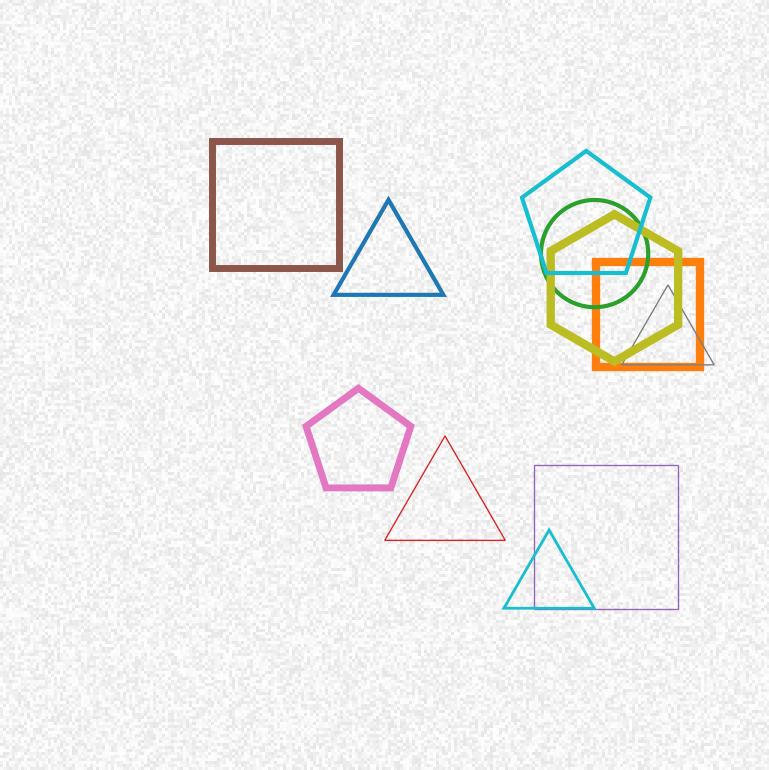[{"shape": "triangle", "thickness": 1.5, "radius": 0.41, "center": [0.505, 0.658]}, {"shape": "square", "thickness": 3, "radius": 0.34, "center": [0.842, 0.591]}, {"shape": "circle", "thickness": 1.5, "radius": 0.35, "center": [0.772, 0.671]}, {"shape": "triangle", "thickness": 0.5, "radius": 0.45, "center": [0.578, 0.343]}, {"shape": "square", "thickness": 0.5, "radius": 0.47, "center": [0.787, 0.303]}, {"shape": "square", "thickness": 2.5, "radius": 0.41, "center": [0.358, 0.734]}, {"shape": "pentagon", "thickness": 2.5, "radius": 0.36, "center": [0.466, 0.424]}, {"shape": "triangle", "thickness": 0.5, "radius": 0.35, "center": [0.867, 0.561]}, {"shape": "hexagon", "thickness": 3, "radius": 0.48, "center": [0.798, 0.626]}, {"shape": "pentagon", "thickness": 1.5, "radius": 0.44, "center": [0.761, 0.716]}, {"shape": "triangle", "thickness": 1, "radius": 0.34, "center": [0.713, 0.244]}]